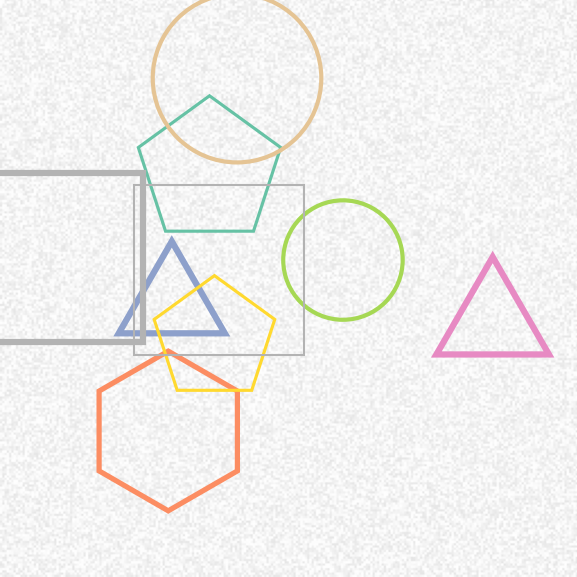[{"shape": "pentagon", "thickness": 1.5, "radius": 0.65, "center": [0.363, 0.704]}, {"shape": "hexagon", "thickness": 2.5, "radius": 0.69, "center": [0.291, 0.253]}, {"shape": "triangle", "thickness": 3, "radius": 0.53, "center": [0.297, 0.475]}, {"shape": "triangle", "thickness": 3, "radius": 0.56, "center": [0.853, 0.442]}, {"shape": "circle", "thickness": 2, "radius": 0.52, "center": [0.594, 0.549]}, {"shape": "pentagon", "thickness": 1.5, "radius": 0.55, "center": [0.371, 0.412]}, {"shape": "circle", "thickness": 2, "radius": 0.73, "center": [0.41, 0.864]}, {"shape": "square", "thickness": 3, "radius": 0.73, "center": [0.102, 0.553]}, {"shape": "square", "thickness": 1, "radius": 0.74, "center": [0.379, 0.531]}]